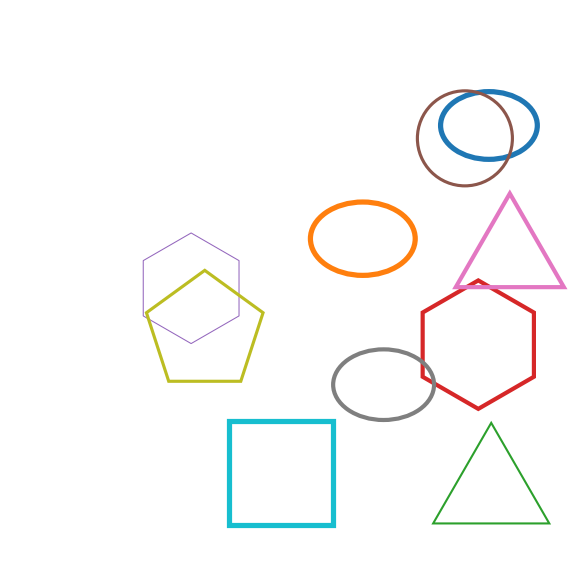[{"shape": "oval", "thickness": 2.5, "radius": 0.42, "center": [0.847, 0.782]}, {"shape": "oval", "thickness": 2.5, "radius": 0.45, "center": [0.628, 0.586]}, {"shape": "triangle", "thickness": 1, "radius": 0.58, "center": [0.851, 0.151]}, {"shape": "hexagon", "thickness": 2, "radius": 0.56, "center": [0.828, 0.402]}, {"shape": "hexagon", "thickness": 0.5, "radius": 0.48, "center": [0.331, 0.5]}, {"shape": "circle", "thickness": 1.5, "radius": 0.41, "center": [0.805, 0.76]}, {"shape": "triangle", "thickness": 2, "radius": 0.54, "center": [0.883, 0.556]}, {"shape": "oval", "thickness": 2, "radius": 0.44, "center": [0.664, 0.333]}, {"shape": "pentagon", "thickness": 1.5, "radius": 0.53, "center": [0.355, 0.425]}, {"shape": "square", "thickness": 2.5, "radius": 0.45, "center": [0.487, 0.18]}]